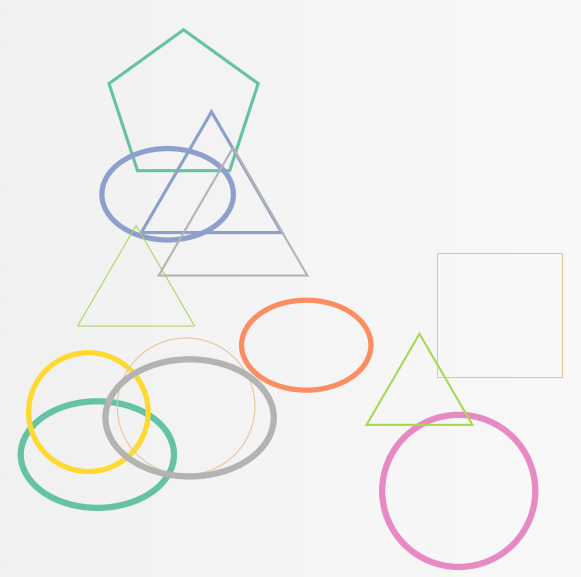[{"shape": "oval", "thickness": 3, "radius": 0.66, "center": [0.168, 0.212]}, {"shape": "pentagon", "thickness": 1.5, "radius": 0.67, "center": [0.316, 0.813]}, {"shape": "oval", "thickness": 2.5, "radius": 0.56, "center": [0.527, 0.401]}, {"shape": "oval", "thickness": 2.5, "radius": 0.57, "center": [0.288, 0.663]}, {"shape": "triangle", "thickness": 1.5, "radius": 0.7, "center": [0.364, 0.666]}, {"shape": "circle", "thickness": 3, "radius": 0.66, "center": [0.789, 0.149]}, {"shape": "triangle", "thickness": 1, "radius": 0.53, "center": [0.722, 0.316]}, {"shape": "triangle", "thickness": 0.5, "radius": 0.58, "center": [0.234, 0.493]}, {"shape": "circle", "thickness": 2.5, "radius": 0.51, "center": [0.152, 0.286]}, {"shape": "circle", "thickness": 0.5, "radius": 0.59, "center": [0.32, 0.295]}, {"shape": "square", "thickness": 0.5, "radius": 0.54, "center": [0.859, 0.454]}, {"shape": "oval", "thickness": 3, "radius": 0.72, "center": [0.326, 0.276]}, {"shape": "triangle", "thickness": 1, "radius": 0.74, "center": [0.401, 0.596]}]